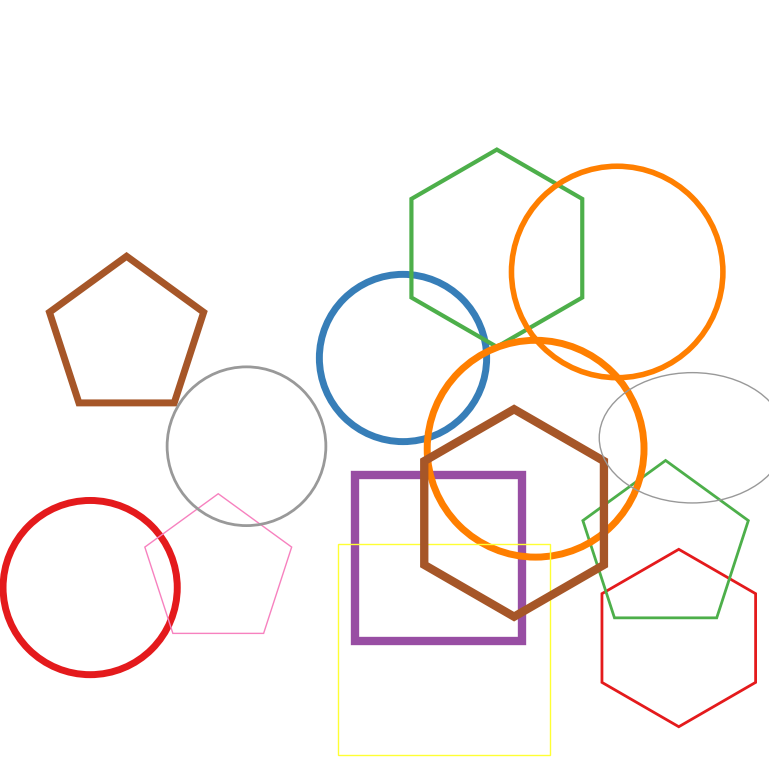[{"shape": "circle", "thickness": 2.5, "radius": 0.57, "center": [0.117, 0.237]}, {"shape": "hexagon", "thickness": 1, "radius": 0.58, "center": [0.882, 0.171]}, {"shape": "circle", "thickness": 2.5, "radius": 0.54, "center": [0.523, 0.535]}, {"shape": "hexagon", "thickness": 1.5, "radius": 0.64, "center": [0.645, 0.678]}, {"shape": "pentagon", "thickness": 1, "radius": 0.56, "center": [0.864, 0.289]}, {"shape": "square", "thickness": 3, "radius": 0.54, "center": [0.57, 0.275]}, {"shape": "circle", "thickness": 2.5, "radius": 0.7, "center": [0.696, 0.417]}, {"shape": "circle", "thickness": 2, "radius": 0.69, "center": [0.802, 0.647]}, {"shape": "square", "thickness": 0.5, "radius": 0.69, "center": [0.577, 0.156]}, {"shape": "hexagon", "thickness": 3, "radius": 0.67, "center": [0.668, 0.334]}, {"shape": "pentagon", "thickness": 2.5, "radius": 0.53, "center": [0.164, 0.562]}, {"shape": "pentagon", "thickness": 0.5, "radius": 0.5, "center": [0.283, 0.259]}, {"shape": "circle", "thickness": 1, "radius": 0.52, "center": [0.32, 0.42]}, {"shape": "oval", "thickness": 0.5, "radius": 0.6, "center": [0.899, 0.431]}]